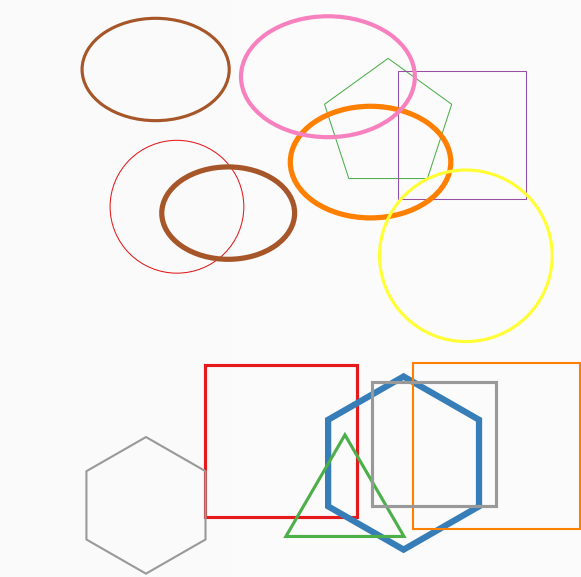[{"shape": "circle", "thickness": 0.5, "radius": 0.58, "center": [0.304, 0.641]}, {"shape": "square", "thickness": 1.5, "radius": 0.66, "center": [0.483, 0.236]}, {"shape": "hexagon", "thickness": 3, "radius": 0.75, "center": [0.694, 0.197]}, {"shape": "pentagon", "thickness": 0.5, "radius": 0.58, "center": [0.668, 0.783]}, {"shape": "triangle", "thickness": 1.5, "radius": 0.59, "center": [0.593, 0.129]}, {"shape": "square", "thickness": 0.5, "radius": 0.55, "center": [0.795, 0.766]}, {"shape": "square", "thickness": 1, "radius": 0.72, "center": [0.854, 0.227]}, {"shape": "oval", "thickness": 2.5, "radius": 0.69, "center": [0.637, 0.718]}, {"shape": "circle", "thickness": 1.5, "radius": 0.74, "center": [0.802, 0.556]}, {"shape": "oval", "thickness": 2.5, "radius": 0.57, "center": [0.393, 0.63]}, {"shape": "oval", "thickness": 1.5, "radius": 0.63, "center": [0.268, 0.879]}, {"shape": "oval", "thickness": 2, "radius": 0.75, "center": [0.564, 0.866]}, {"shape": "square", "thickness": 1.5, "radius": 0.53, "center": [0.746, 0.231]}, {"shape": "hexagon", "thickness": 1, "radius": 0.59, "center": [0.251, 0.124]}]